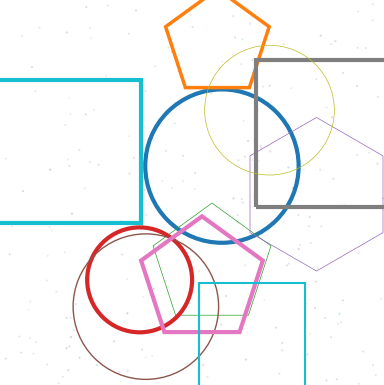[{"shape": "circle", "thickness": 3, "radius": 1.0, "center": [0.576, 0.569]}, {"shape": "pentagon", "thickness": 2.5, "radius": 0.71, "center": [0.565, 0.887]}, {"shape": "pentagon", "thickness": 0.5, "radius": 0.81, "center": [0.551, 0.312]}, {"shape": "circle", "thickness": 3, "radius": 0.68, "center": [0.363, 0.273]}, {"shape": "hexagon", "thickness": 0.5, "radius": 1.0, "center": [0.822, 0.495]}, {"shape": "circle", "thickness": 1, "radius": 0.94, "center": [0.379, 0.204]}, {"shape": "pentagon", "thickness": 3, "radius": 0.83, "center": [0.525, 0.272]}, {"shape": "square", "thickness": 3, "radius": 0.95, "center": [0.856, 0.653]}, {"shape": "circle", "thickness": 0.5, "radius": 0.84, "center": [0.7, 0.714]}, {"shape": "square", "thickness": 3, "radius": 0.93, "center": [0.18, 0.605]}, {"shape": "square", "thickness": 1.5, "radius": 0.69, "center": [0.655, 0.127]}]